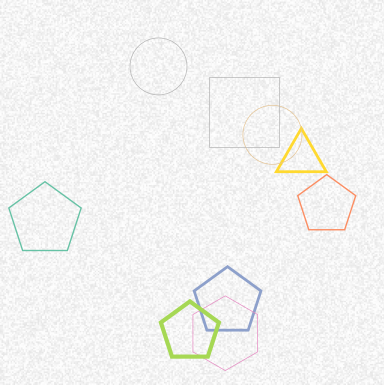[{"shape": "pentagon", "thickness": 1, "radius": 0.49, "center": [0.117, 0.429]}, {"shape": "pentagon", "thickness": 1, "radius": 0.4, "center": [0.849, 0.467]}, {"shape": "pentagon", "thickness": 2, "radius": 0.46, "center": [0.591, 0.216]}, {"shape": "hexagon", "thickness": 0.5, "radius": 0.49, "center": [0.585, 0.135]}, {"shape": "pentagon", "thickness": 3, "radius": 0.4, "center": [0.493, 0.138]}, {"shape": "triangle", "thickness": 2, "radius": 0.37, "center": [0.783, 0.591]}, {"shape": "circle", "thickness": 0.5, "radius": 0.38, "center": [0.708, 0.65]}, {"shape": "square", "thickness": 0.5, "radius": 0.45, "center": [0.634, 0.709]}, {"shape": "circle", "thickness": 0.5, "radius": 0.37, "center": [0.412, 0.827]}]